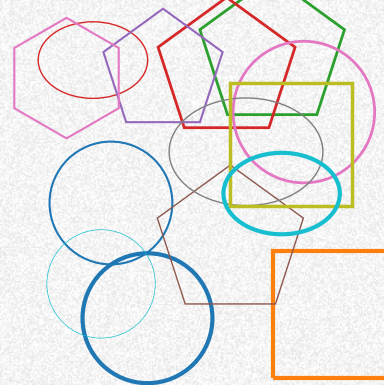[{"shape": "circle", "thickness": 1.5, "radius": 0.8, "center": [0.288, 0.473]}, {"shape": "circle", "thickness": 3, "radius": 0.84, "center": [0.383, 0.173]}, {"shape": "square", "thickness": 3, "radius": 0.82, "center": [0.873, 0.183]}, {"shape": "pentagon", "thickness": 2, "radius": 0.99, "center": [0.707, 0.862]}, {"shape": "pentagon", "thickness": 2, "radius": 0.94, "center": [0.589, 0.82]}, {"shape": "oval", "thickness": 1, "radius": 0.71, "center": [0.241, 0.844]}, {"shape": "pentagon", "thickness": 1.5, "radius": 0.81, "center": [0.423, 0.814]}, {"shape": "pentagon", "thickness": 1, "radius": 1.0, "center": [0.598, 0.372]}, {"shape": "circle", "thickness": 2, "radius": 0.92, "center": [0.789, 0.709]}, {"shape": "hexagon", "thickness": 1.5, "radius": 0.78, "center": [0.173, 0.797]}, {"shape": "oval", "thickness": 1, "radius": 1.0, "center": [0.639, 0.606]}, {"shape": "square", "thickness": 2.5, "radius": 0.79, "center": [0.757, 0.625]}, {"shape": "oval", "thickness": 3, "radius": 0.76, "center": [0.732, 0.497]}, {"shape": "circle", "thickness": 0.5, "radius": 0.7, "center": [0.263, 0.263]}]